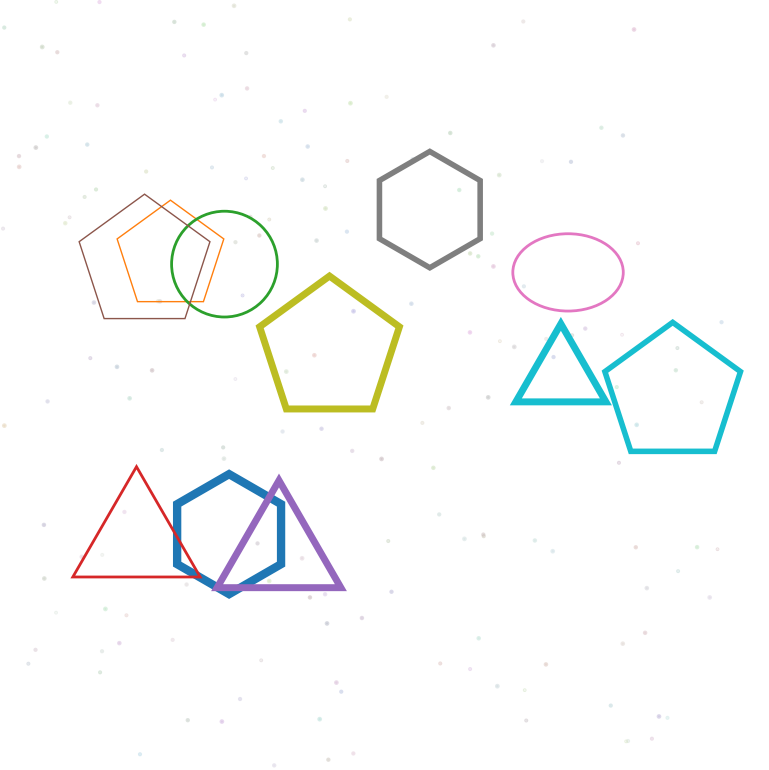[{"shape": "hexagon", "thickness": 3, "radius": 0.39, "center": [0.298, 0.306]}, {"shape": "pentagon", "thickness": 0.5, "radius": 0.36, "center": [0.221, 0.667]}, {"shape": "circle", "thickness": 1, "radius": 0.34, "center": [0.292, 0.657]}, {"shape": "triangle", "thickness": 1, "radius": 0.48, "center": [0.177, 0.298]}, {"shape": "triangle", "thickness": 2.5, "radius": 0.46, "center": [0.362, 0.283]}, {"shape": "pentagon", "thickness": 0.5, "radius": 0.45, "center": [0.188, 0.659]}, {"shape": "oval", "thickness": 1, "radius": 0.36, "center": [0.738, 0.646]}, {"shape": "hexagon", "thickness": 2, "radius": 0.38, "center": [0.558, 0.728]}, {"shape": "pentagon", "thickness": 2.5, "radius": 0.48, "center": [0.428, 0.546]}, {"shape": "triangle", "thickness": 2.5, "radius": 0.34, "center": [0.728, 0.512]}, {"shape": "pentagon", "thickness": 2, "radius": 0.46, "center": [0.874, 0.489]}]